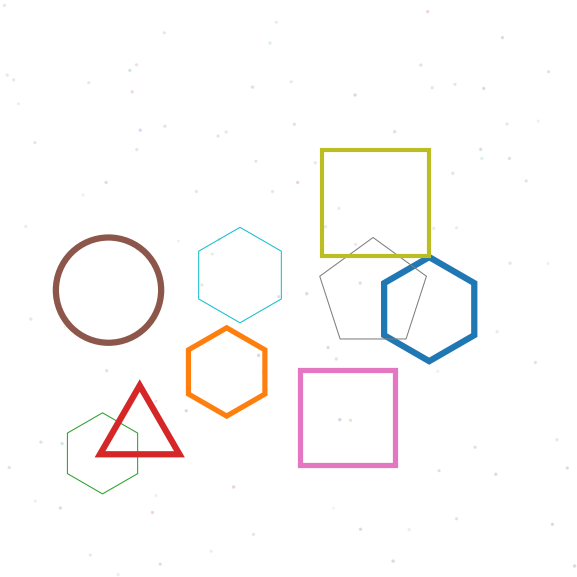[{"shape": "hexagon", "thickness": 3, "radius": 0.45, "center": [0.743, 0.464]}, {"shape": "hexagon", "thickness": 2.5, "radius": 0.38, "center": [0.393, 0.355]}, {"shape": "hexagon", "thickness": 0.5, "radius": 0.35, "center": [0.178, 0.214]}, {"shape": "triangle", "thickness": 3, "radius": 0.4, "center": [0.242, 0.252]}, {"shape": "circle", "thickness": 3, "radius": 0.46, "center": [0.188, 0.497]}, {"shape": "square", "thickness": 2.5, "radius": 0.41, "center": [0.602, 0.276]}, {"shape": "pentagon", "thickness": 0.5, "radius": 0.49, "center": [0.646, 0.491]}, {"shape": "square", "thickness": 2, "radius": 0.46, "center": [0.65, 0.647]}, {"shape": "hexagon", "thickness": 0.5, "radius": 0.41, "center": [0.416, 0.523]}]